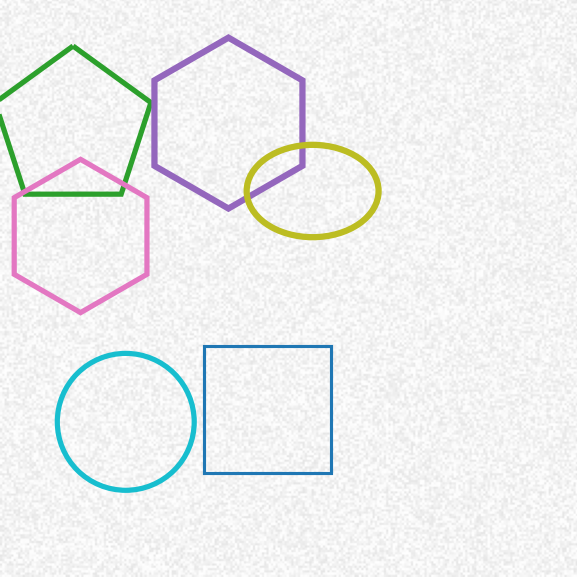[{"shape": "square", "thickness": 1.5, "radius": 0.55, "center": [0.463, 0.29]}, {"shape": "pentagon", "thickness": 2.5, "radius": 0.71, "center": [0.126, 0.778]}, {"shape": "hexagon", "thickness": 3, "radius": 0.74, "center": [0.396, 0.786]}, {"shape": "hexagon", "thickness": 2.5, "radius": 0.66, "center": [0.14, 0.59]}, {"shape": "oval", "thickness": 3, "radius": 0.57, "center": [0.541, 0.668]}, {"shape": "circle", "thickness": 2.5, "radius": 0.59, "center": [0.218, 0.269]}]